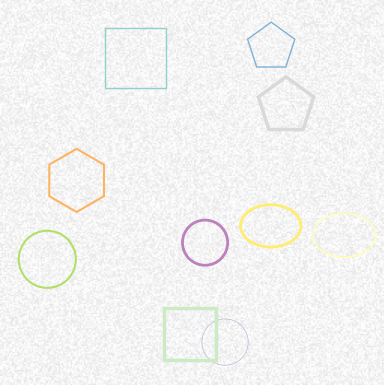[{"shape": "square", "thickness": 1, "radius": 0.39, "center": [0.352, 0.849]}, {"shape": "oval", "thickness": 1, "radius": 0.41, "center": [0.894, 0.389]}, {"shape": "circle", "thickness": 0.5, "radius": 0.3, "center": [0.585, 0.112]}, {"shape": "pentagon", "thickness": 1, "radius": 0.32, "center": [0.704, 0.878]}, {"shape": "hexagon", "thickness": 1.5, "radius": 0.41, "center": [0.199, 0.531]}, {"shape": "circle", "thickness": 1.5, "radius": 0.37, "center": [0.123, 0.326]}, {"shape": "pentagon", "thickness": 2.5, "radius": 0.38, "center": [0.743, 0.725]}, {"shape": "circle", "thickness": 2, "radius": 0.29, "center": [0.533, 0.37]}, {"shape": "square", "thickness": 2.5, "radius": 0.34, "center": [0.494, 0.132]}, {"shape": "oval", "thickness": 2, "radius": 0.39, "center": [0.703, 0.413]}]